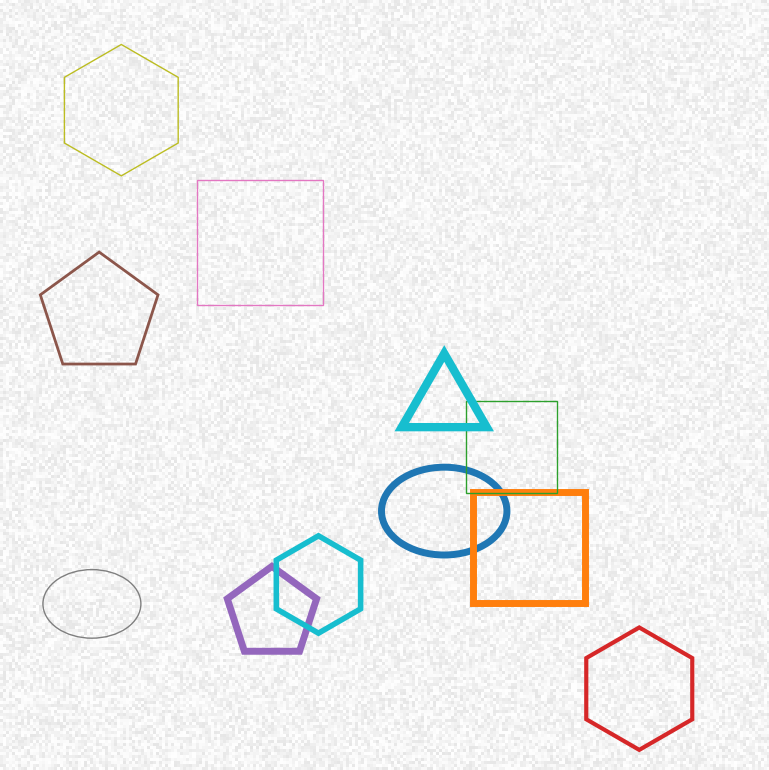[{"shape": "oval", "thickness": 2.5, "radius": 0.41, "center": [0.577, 0.336]}, {"shape": "square", "thickness": 2.5, "radius": 0.36, "center": [0.687, 0.289]}, {"shape": "square", "thickness": 0.5, "radius": 0.3, "center": [0.665, 0.42]}, {"shape": "hexagon", "thickness": 1.5, "radius": 0.4, "center": [0.83, 0.106]}, {"shape": "pentagon", "thickness": 2.5, "radius": 0.3, "center": [0.353, 0.204]}, {"shape": "pentagon", "thickness": 1, "radius": 0.4, "center": [0.129, 0.592]}, {"shape": "square", "thickness": 0.5, "radius": 0.41, "center": [0.338, 0.685]}, {"shape": "oval", "thickness": 0.5, "radius": 0.32, "center": [0.119, 0.216]}, {"shape": "hexagon", "thickness": 0.5, "radius": 0.43, "center": [0.158, 0.857]}, {"shape": "hexagon", "thickness": 2, "radius": 0.32, "center": [0.414, 0.241]}, {"shape": "triangle", "thickness": 3, "radius": 0.32, "center": [0.577, 0.477]}]